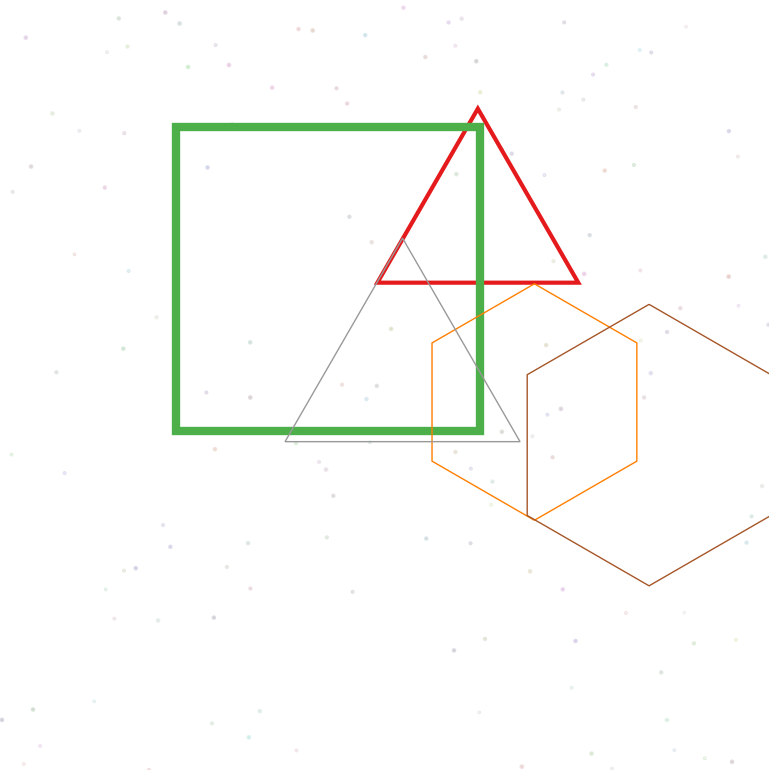[{"shape": "triangle", "thickness": 1.5, "radius": 0.75, "center": [0.621, 0.708]}, {"shape": "square", "thickness": 3, "radius": 0.99, "center": [0.426, 0.637]}, {"shape": "hexagon", "thickness": 0.5, "radius": 0.77, "center": [0.694, 0.478]}, {"shape": "hexagon", "thickness": 0.5, "radius": 0.91, "center": [0.843, 0.422]}, {"shape": "triangle", "thickness": 0.5, "radius": 0.88, "center": [0.523, 0.515]}]